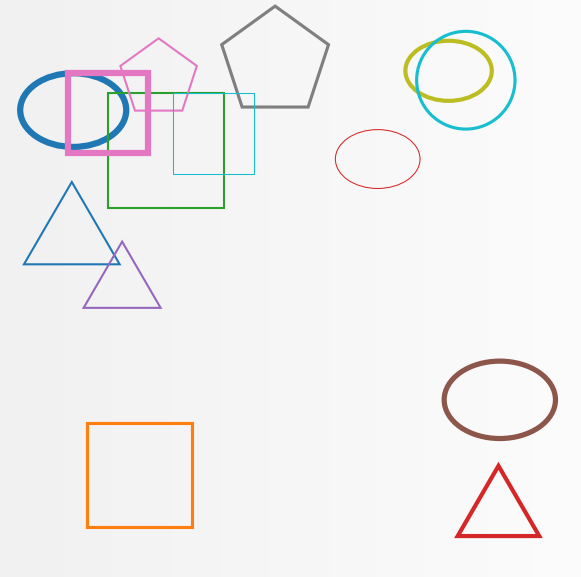[{"shape": "oval", "thickness": 3, "radius": 0.46, "center": [0.126, 0.809]}, {"shape": "triangle", "thickness": 1, "radius": 0.48, "center": [0.124, 0.589]}, {"shape": "square", "thickness": 1.5, "radius": 0.45, "center": [0.24, 0.177]}, {"shape": "square", "thickness": 1, "radius": 0.5, "center": [0.286, 0.739]}, {"shape": "oval", "thickness": 0.5, "radius": 0.36, "center": [0.65, 0.724]}, {"shape": "triangle", "thickness": 2, "radius": 0.41, "center": [0.858, 0.111]}, {"shape": "triangle", "thickness": 1, "radius": 0.38, "center": [0.21, 0.504]}, {"shape": "oval", "thickness": 2.5, "radius": 0.48, "center": [0.86, 0.307]}, {"shape": "square", "thickness": 3, "radius": 0.34, "center": [0.186, 0.803]}, {"shape": "pentagon", "thickness": 1, "radius": 0.35, "center": [0.273, 0.864]}, {"shape": "pentagon", "thickness": 1.5, "radius": 0.48, "center": [0.473, 0.892]}, {"shape": "oval", "thickness": 2, "radius": 0.37, "center": [0.772, 0.877]}, {"shape": "circle", "thickness": 1.5, "radius": 0.42, "center": [0.801, 0.86]}, {"shape": "square", "thickness": 0.5, "radius": 0.35, "center": [0.367, 0.768]}]